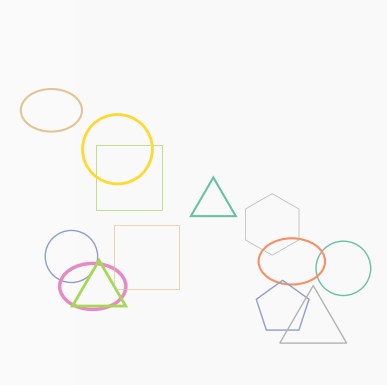[{"shape": "circle", "thickness": 1, "radius": 0.35, "center": [0.886, 0.303]}, {"shape": "triangle", "thickness": 1.5, "radius": 0.33, "center": [0.551, 0.472]}, {"shape": "oval", "thickness": 1.5, "radius": 0.43, "center": [0.753, 0.321]}, {"shape": "circle", "thickness": 1, "radius": 0.34, "center": [0.184, 0.334]}, {"shape": "pentagon", "thickness": 1, "radius": 0.36, "center": [0.729, 0.2]}, {"shape": "oval", "thickness": 2.5, "radius": 0.43, "center": [0.239, 0.256]}, {"shape": "square", "thickness": 0.5, "radius": 0.42, "center": [0.333, 0.539]}, {"shape": "triangle", "thickness": 2, "radius": 0.4, "center": [0.256, 0.245]}, {"shape": "circle", "thickness": 2, "radius": 0.45, "center": [0.303, 0.612]}, {"shape": "oval", "thickness": 1.5, "radius": 0.4, "center": [0.133, 0.714]}, {"shape": "square", "thickness": 0.5, "radius": 0.42, "center": [0.377, 0.332]}, {"shape": "hexagon", "thickness": 0.5, "radius": 0.4, "center": [0.702, 0.417]}, {"shape": "triangle", "thickness": 1, "radius": 0.5, "center": [0.808, 0.159]}]